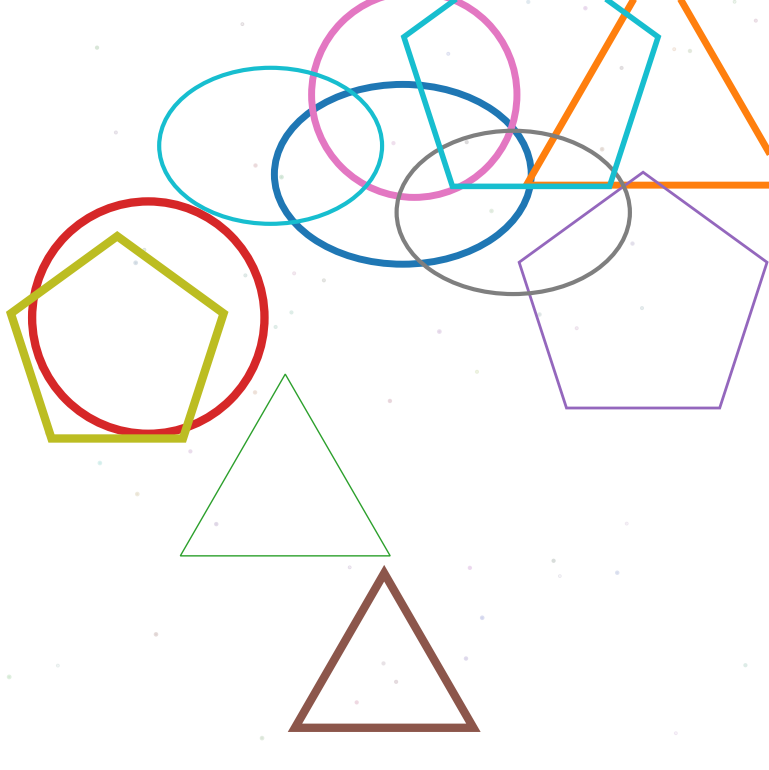[{"shape": "oval", "thickness": 2.5, "radius": 0.83, "center": [0.523, 0.774]}, {"shape": "triangle", "thickness": 2.5, "radius": 0.98, "center": [0.853, 0.858]}, {"shape": "triangle", "thickness": 0.5, "radius": 0.79, "center": [0.37, 0.357]}, {"shape": "circle", "thickness": 3, "radius": 0.75, "center": [0.193, 0.588]}, {"shape": "pentagon", "thickness": 1, "radius": 0.85, "center": [0.835, 0.607]}, {"shape": "triangle", "thickness": 3, "radius": 0.67, "center": [0.499, 0.122]}, {"shape": "circle", "thickness": 2.5, "radius": 0.67, "center": [0.538, 0.877]}, {"shape": "oval", "thickness": 1.5, "radius": 0.76, "center": [0.667, 0.724]}, {"shape": "pentagon", "thickness": 3, "radius": 0.73, "center": [0.152, 0.548]}, {"shape": "pentagon", "thickness": 2, "radius": 0.87, "center": [0.69, 0.898]}, {"shape": "oval", "thickness": 1.5, "radius": 0.72, "center": [0.351, 0.811]}]